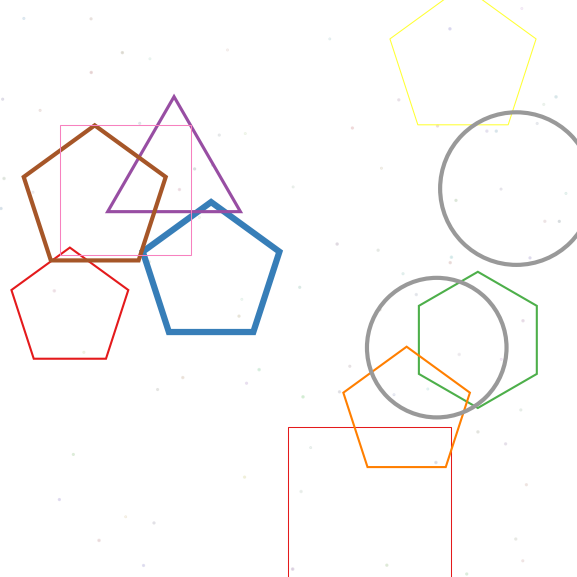[{"shape": "pentagon", "thickness": 1, "radius": 0.53, "center": [0.121, 0.464]}, {"shape": "square", "thickness": 0.5, "radius": 0.7, "center": [0.64, 0.119]}, {"shape": "pentagon", "thickness": 3, "radius": 0.62, "center": [0.366, 0.525]}, {"shape": "hexagon", "thickness": 1, "radius": 0.59, "center": [0.827, 0.411]}, {"shape": "triangle", "thickness": 1.5, "radius": 0.66, "center": [0.301, 0.699]}, {"shape": "pentagon", "thickness": 1, "radius": 0.58, "center": [0.704, 0.284]}, {"shape": "pentagon", "thickness": 0.5, "radius": 0.67, "center": [0.802, 0.891]}, {"shape": "pentagon", "thickness": 2, "radius": 0.65, "center": [0.164, 0.653]}, {"shape": "square", "thickness": 0.5, "radius": 0.57, "center": [0.218, 0.67]}, {"shape": "circle", "thickness": 2, "radius": 0.66, "center": [0.894, 0.673]}, {"shape": "circle", "thickness": 2, "radius": 0.6, "center": [0.756, 0.397]}]